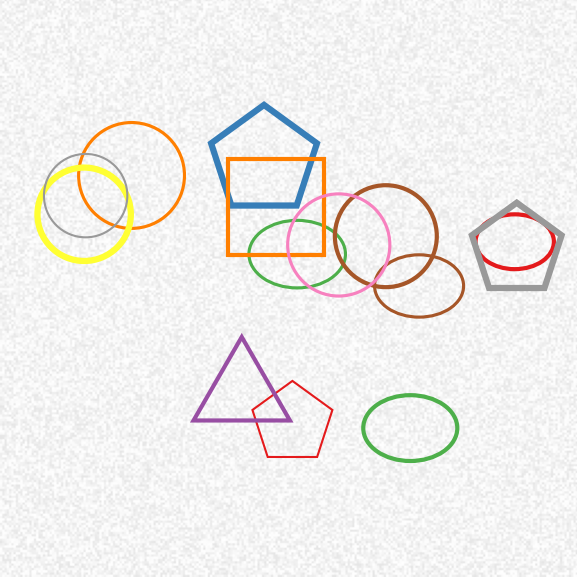[{"shape": "oval", "thickness": 2, "radius": 0.34, "center": [0.891, 0.581]}, {"shape": "pentagon", "thickness": 1, "radius": 0.36, "center": [0.506, 0.267]}, {"shape": "pentagon", "thickness": 3, "radius": 0.48, "center": [0.457, 0.721]}, {"shape": "oval", "thickness": 1.5, "radius": 0.42, "center": [0.515, 0.559]}, {"shape": "oval", "thickness": 2, "radius": 0.41, "center": [0.71, 0.258]}, {"shape": "triangle", "thickness": 2, "radius": 0.48, "center": [0.419, 0.319]}, {"shape": "square", "thickness": 2, "radius": 0.41, "center": [0.478, 0.64]}, {"shape": "circle", "thickness": 1.5, "radius": 0.46, "center": [0.228, 0.695]}, {"shape": "circle", "thickness": 3, "radius": 0.4, "center": [0.146, 0.628]}, {"shape": "oval", "thickness": 1.5, "radius": 0.39, "center": [0.726, 0.504]}, {"shape": "circle", "thickness": 2, "radius": 0.44, "center": [0.668, 0.59]}, {"shape": "circle", "thickness": 1.5, "radius": 0.44, "center": [0.587, 0.575]}, {"shape": "circle", "thickness": 1, "radius": 0.36, "center": [0.148, 0.66]}, {"shape": "pentagon", "thickness": 3, "radius": 0.41, "center": [0.895, 0.566]}]